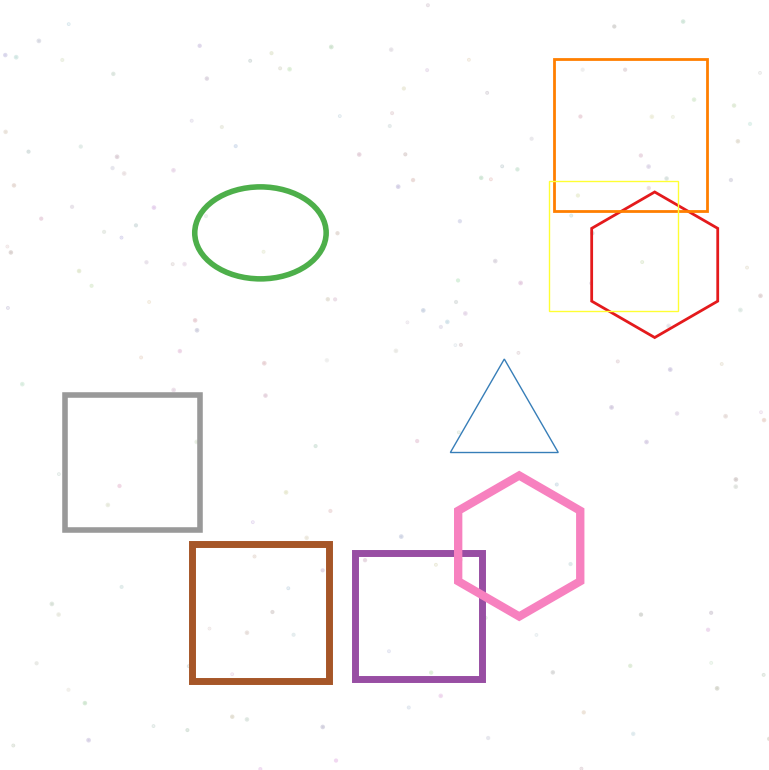[{"shape": "hexagon", "thickness": 1, "radius": 0.47, "center": [0.85, 0.656]}, {"shape": "triangle", "thickness": 0.5, "radius": 0.4, "center": [0.655, 0.453]}, {"shape": "oval", "thickness": 2, "radius": 0.43, "center": [0.338, 0.698]}, {"shape": "square", "thickness": 2.5, "radius": 0.41, "center": [0.544, 0.2]}, {"shape": "square", "thickness": 1, "radius": 0.49, "center": [0.819, 0.824]}, {"shape": "square", "thickness": 0.5, "radius": 0.42, "center": [0.796, 0.68]}, {"shape": "square", "thickness": 2.5, "radius": 0.44, "center": [0.338, 0.204]}, {"shape": "hexagon", "thickness": 3, "radius": 0.46, "center": [0.674, 0.291]}, {"shape": "square", "thickness": 2, "radius": 0.44, "center": [0.172, 0.399]}]